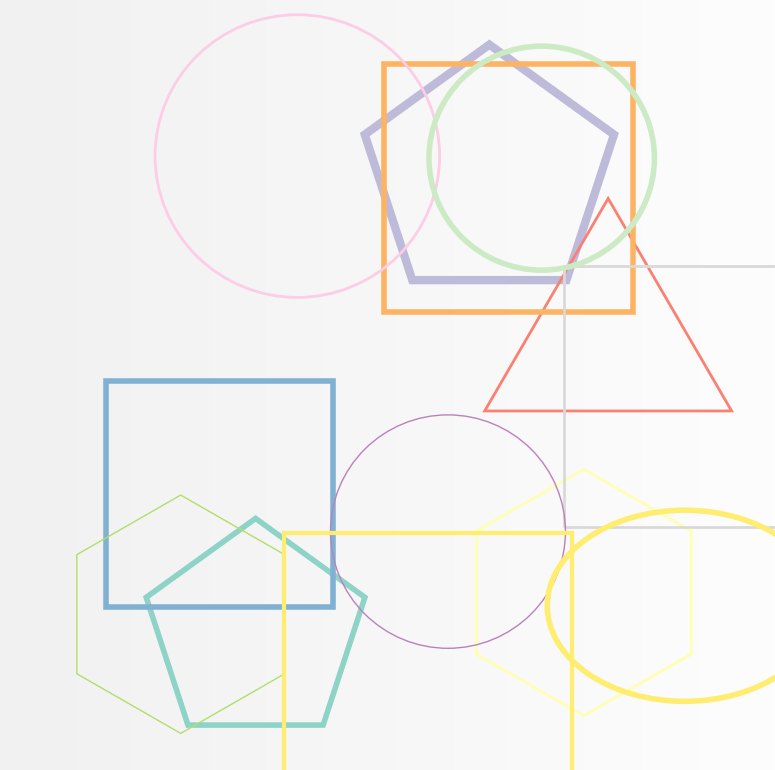[{"shape": "pentagon", "thickness": 2, "radius": 0.74, "center": [0.33, 0.178]}, {"shape": "hexagon", "thickness": 1, "radius": 0.8, "center": [0.753, 0.231]}, {"shape": "pentagon", "thickness": 3, "radius": 0.85, "center": [0.631, 0.773]}, {"shape": "triangle", "thickness": 1, "radius": 0.92, "center": [0.785, 0.558]}, {"shape": "square", "thickness": 2, "radius": 0.73, "center": [0.283, 0.358]}, {"shape": "square", "thickness": 2, "radius": 0.8, "center": [0.656, 0.756]}, {"shape": "hexagon", "thickness": 0.5, "radius": 0.77, "center": [0.233, 0.202]}, {"shape": "circle", "thickness": 1, "radius": 0.92, "center": [0.384, 0.797]}, {"shape": "square", "thickness": 1, "radius": 0.85, "center": [0.897, 0.485]}, {"shape": "circle", "thickness": 0.5, "radius": 0.76, "center": [0.578, 0.31]}, {"shape": "circle", "thickness": 2, "radius": 0.73, "center": [0.699, 0.795]}, {"shape": "oval", "thickness": 2, "radius": 0.89, "center": [0.883, 0.213]}, {"shape": "square", "thickness": 1.5, "radius": 0.93, "center": [0.553, 0.122]}]